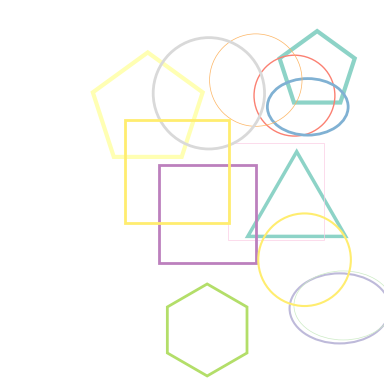[{"shape": "pentagon", "thickness": 3, "radius": 0.51, "center": [0.824, 0.817]}, {"shape": "triangle", "thickness": 2.5, "radius": 0.73, "center": [0.771, 0.459]}, {"shape": "pentagon", "thickness": 3, "radius": 0.75, "center": [0.384, 0.714]}, {"shape": "oval", "thickness": 1.5, "radius": 0.65, "center": [0.882, 0.199]}, {"shape": "circle", "thickness": 1, "radius": 0.53, "center": [0.765, 0.752]}, {"shape": "oval", "thickness": 2, "radius": 0.52, "center": [0.799, 0.722]}, {"shape": "circle", "thickness": 0.5, "radius": 0.6, "center": [0.664, 0.792]}, {"shape": "hexagon", "thickness": 2, "radius": 0.6, "center": [0.538, 0.143]}, {"shape": "square", "thickness": 0.5, "radius": 0.63, "center": [0.717, 0.502]}, {"shape": "circle", "thickness": 2, "radius": 0.72, "center": [0.543, 0.758]}, {"shape": "square", "thickness": 2, "radius": 0.63, "center": [0.539, 0.445]}, {"shape": "oval", "thickness": 0.5, "radius": 0.64, "center": [0.892, 0.207]}, {"shape": "circle", "thickness": 1.5, "radius": 0.6, "center": [0.791, 0.325]}, {"shape": "square", "thickness": 2, "radius": 0.67, "center": [0.46, 0.554]}]